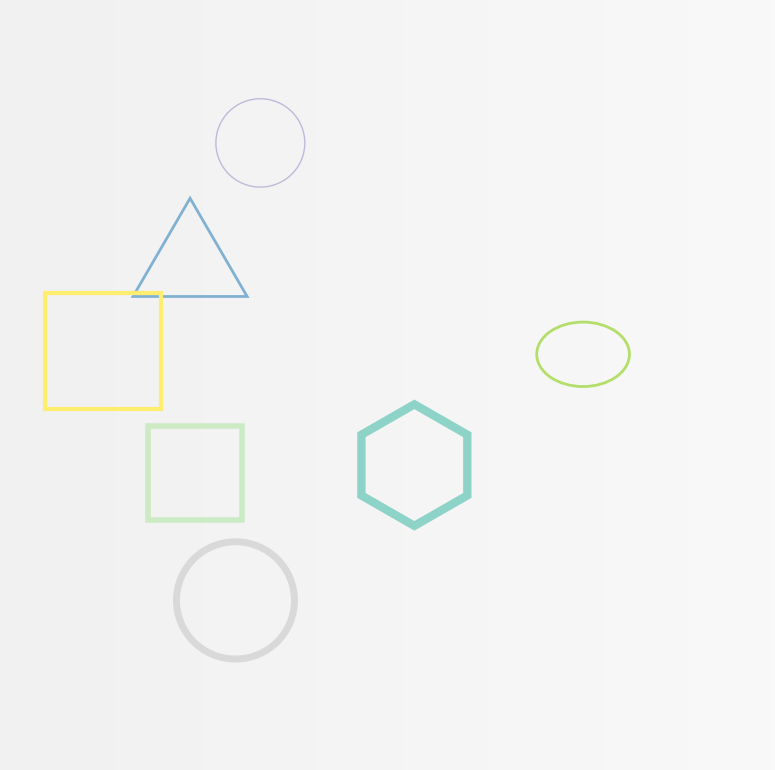[{"shape": "hexagon", "thickness": 3, "radius": 0.39, "center": [0.535, 0.396]}, {"shape": "circle", "thickness": 0.5, "radius": 0.29, "center": [0.336, 0.814]}, {"shape": "triangle", "thickness": 1, "radius": 0.43, "center": [0.245, 0.657]}, {"shape": "oval", "thickness": 1, "radius": 0.3, "center": [0.752, 0.54]}, {"shape": "circle", "thickness": 2.5, "radius": 0.38, "center": [0.304, 0.22]}, {"shape": "square", "thickness": 2, "radius": 0.3, "center": [0.251, 0.385]}, {"shape": "square", "thickness": 1.5, "radius": 0.38, "center": [0.133, 0.544]}]